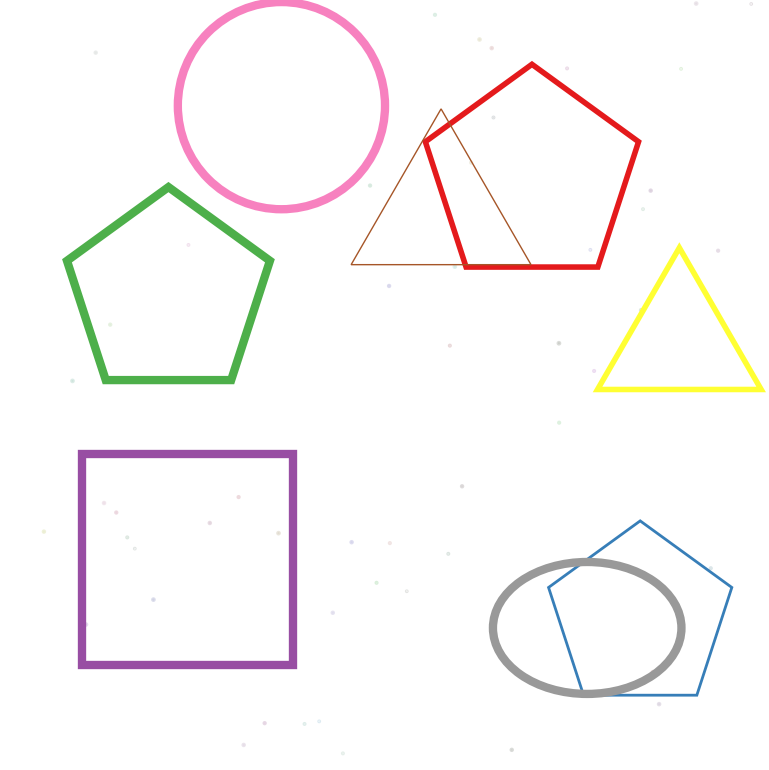[{"shape": "pentagon", "thickness": 2, "radius": 0.73, "center": [0.691, 0.771]}, {"shape": "pentagon", "thickness": 1, "radius": 0.63, "center": [0.831, 0.198]}, {"shape": "pentagon", "thickness": 3, "radius": 0.69, "center": [0.219, 0.618]}, {"shape": "square", "thickness": 3, "radius": 0.68, "center": [0.244, 0.273]}, {"shape": "triangle", "thickness": 2, "radius": 0.61, "center": [0.882, 0.556]}, {"shape": "triangle", "thickness": 0.5, "radius": 0.67, "center": [0.573, 0.724]}, {"shape": "circle", "thickness": 3, "radius": 0.67, "center": [0.365, 0.863]}, {"shape": "oval", "thickness": 3, "radius": 0.61, "center": [0.763, 0.184]}]